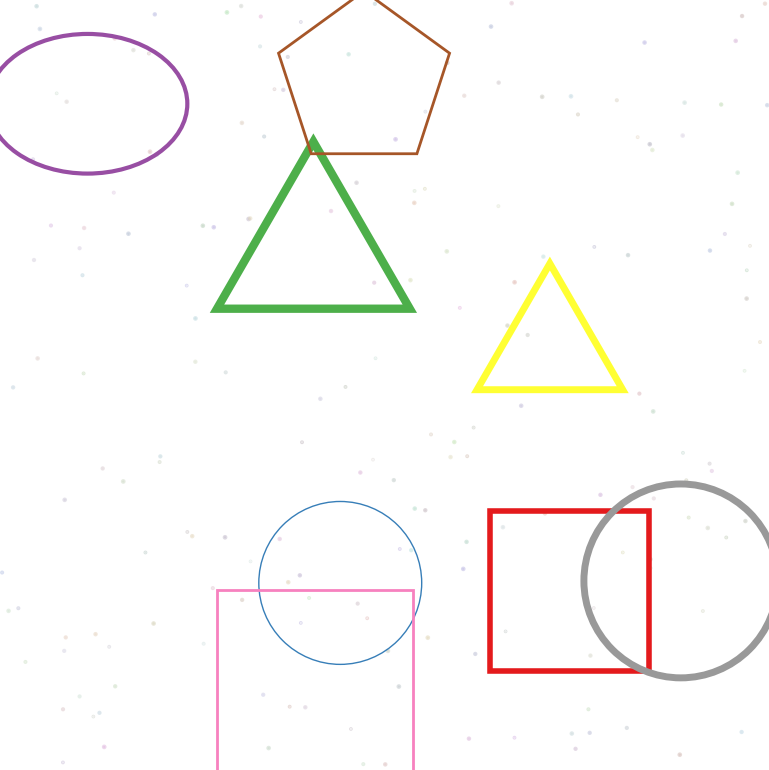[{"shape": "square", "thickness": 2, "radius": 0.52, "center": [0.74, 0.233]}, {"shape": "circle", "thickness": 0.5, "radius": 0.53, "center": [0.442, 0.243]}, {"shape": "triangle", "thickness": 3, "radius": 0.72, "center": [0.407, 0.671]}, {"shape": "oval", "thickness": 1.5, "radius": 0.65, "center": [0.114, 0.865]}, {"shape": "triangle", "thickness": 2.5, "radius": 0.55, "center": [0.714, 0.549]}, {"shape": "pentagon", "thickness": 1, "radius": 0.58, "center": [0.473, 0.895]}, {"shape": "square", "thickness": 1, "radius": 0.64, "center": [0.409, 0.106]}, {"shape": "circle", "thickness": 2.5, "radius": 0.63, "center": [0.884, 0.246]}]